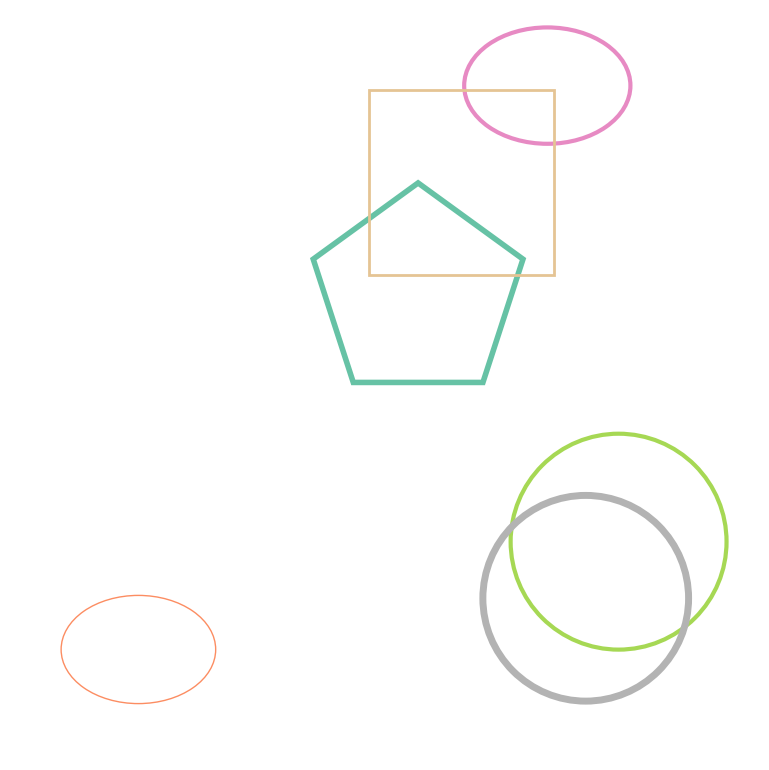[{"shape": "pentagon", "thickness": 2, "radius": 0.72, "center": [0.543, 0.619]}, {"shape": "oval", "thickness": 0.5, "radius": 0.5, "center": [0.18, 0.156]}, {"shape": "oval", "thickness": 1.5, "radius": 0.54, "center": [0.711, 0.889]}, {"shape": "circle", "thickness": 1.5, "radius": 0.7, "center": [0.803, 0.297]}, {"shape": "square", "thickness": 1, "radius": 0.6, "center": [0.599, 0.763]}, {"shape": "circle", "thickness": 2.5, "radius": 0.67, "center": [0.761, 0.223]}]